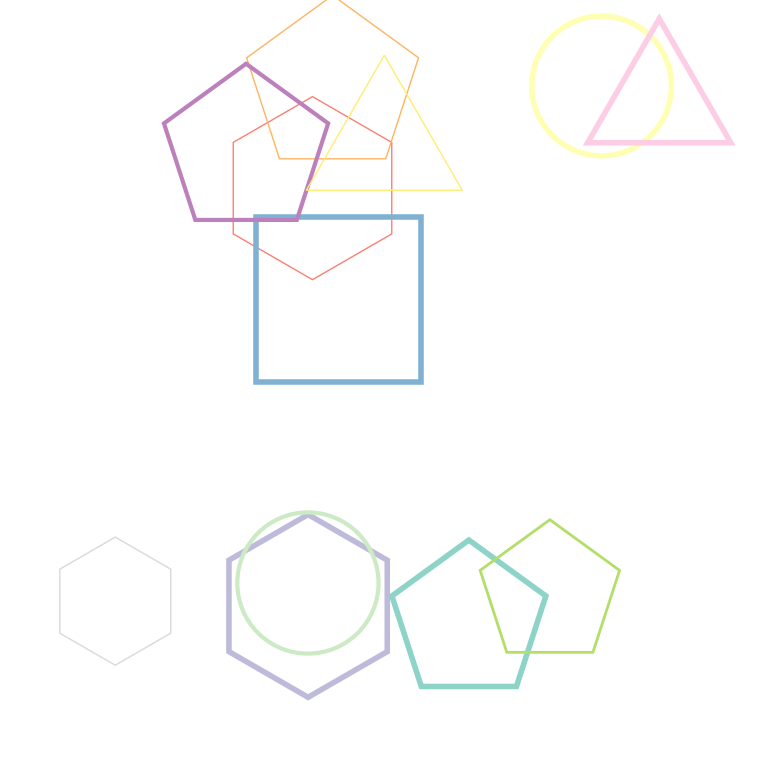[{"shape": "pentagon", "thickness": 2, "radius": 0.53, "center": [0.609, 0.194]}, {"shape": "circle", "thickness": 2, "radius": 0.45, "center": [0.781, 0.888]}, {"shape": "hexagon", "thickness": 2, "radius": 0.59, "center": [0.4, 0.213]}, {"shape": "hexagon", "thickness": 0.5, "radius": 0.59, "center": [0.406, 0.756]}, {"shape": "square", "thickness": 2, "radius": 0.54, "center": [0.44, 0.611]}, {"shape": "pentagon", "thickness": 0.5, "radius": 0.59, "center": [0.432, 0.889]}, {"shape": "pentagon", "thickness": 1, "radius": 0.48, "center": [0.714, 0.23]}, {"shape": "triangle", "thickness": 2, "radius": 0.54, "center": [0.856, 0.868]}, {"shape": "hexagon", "thickness": 0.5, "radius": 0.42, "center": [0.15, 0.219]}, {"shape": "pentagon", "thickness": 1.5, "radius": 0.56, "center": [0.32, 0.805]}, {"shape": "circle", "thickness": 1.5, "radius": 0.46, "center": [0.4, 0.243]}, {"shape": "triangle", "thickness": 0.5, "radius": 0.58, "center": [0.499, 0.811]}]